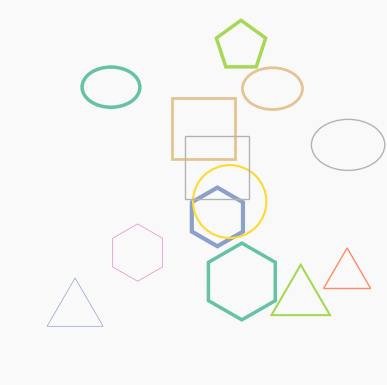[{"shape": "oval", "thickness": 2.5, "radius": 0.37, "center": [0.286, 0.774]}, {"shape": "hexagon", "thickness": 2.5, "radius": 0.5, "center": [0.624, 0.269]}, {"shape": "triangle", "thickness": 1, "radius": 0.35, "center": [0.896, 0.286]}, {"shape": "hexagon", "thickness": 3, "radius": 0.38, "center": [0.561, 0.437]}, {"shape": "triangle", "thickness": 0.5, "radius": 0.42, "center": [0.194, 0.194]}, {"shape": "hexagon", "thickness": 0.5, "radius": 0.37, "center": [0.355, 0.344]}, {"shape": "triangle", "thickness": 1.5, "radius": 0.44, "center": [0.776, 0.225]}, {"shape": "pentagon", "thickness": 2.5, "radius": 0.33, "center": [0.622, 0.88]}, {"shape": "circle", "thickness": 1.5, "radius": 0.47, "center": [0.593, 0.476]}, {"shape": "oval", "thickness": 2, "radius": 0.39, "center": [0.703, 0.77]}, {"shape": "square", "thickness": 2, "radius": 0.4, "center": [0.525, 0.666]}, {"shape": "oval", "thickness": 1, "radius": 0.47, "center": [0.898, 0.624]}, {"shape": "square", "thickness": 1, "radius": 0.41, "center": [0.56, 0.565]}]